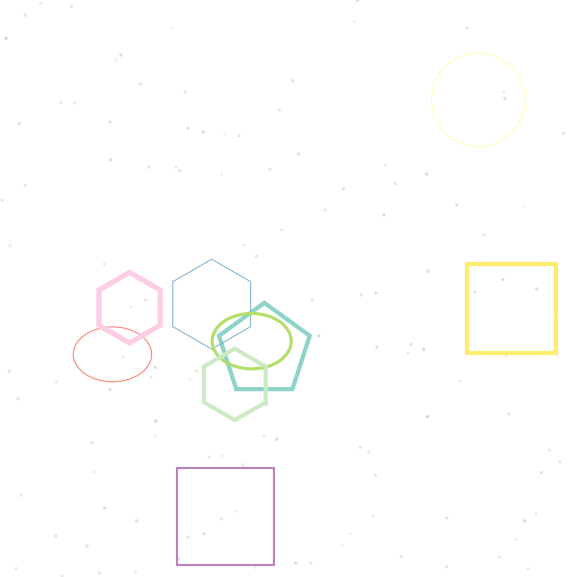[{"shape": "pentagon", "thickness": 2, "radius": 0.41, "center": [0.458, 0.392]}, {"shape": "circle", "thickness": 0.5, "radius": 0.41, "center": [0.828, 0.826]}, {"shape": "oval", "thickness": 0.5, "radius": 0.34, "center": [0.195, 0.386]}, {"shape": "hexagon", "thickness": 0.5, "radius": 0.39, "center": [0.367, 0.472]}, {"shape": "oval", "thickness": 1.5, "radius": 0.34, "center": [0.436, 0.408]}, {"shape": "hexagon", "thickness": 2.5, "radius": 0.31, "center": [0.224, 0.466]}, {"shape": "square", "thickness": 1, "radius": 0.42, "center": [0.39, 0.105]}, {"shape": "hexagon", "thickness": 2, "radius": 0.31, "center": [0.406, 0.334]}, {"shape": "square", "thickness": 2, "radius": 0.39, "center": [0.886, 0.465]}]